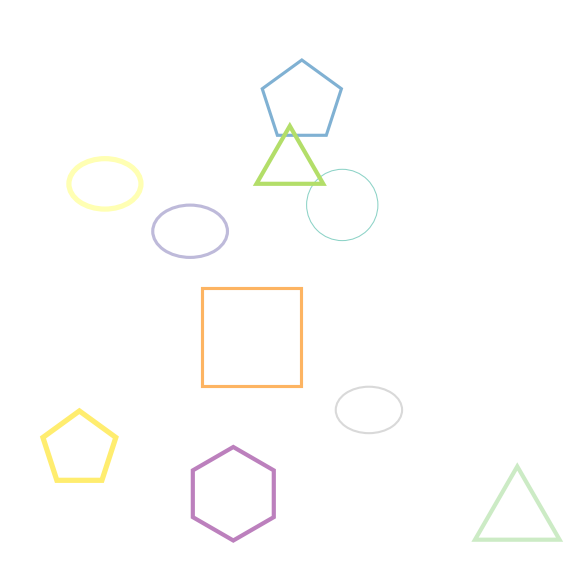[{"shape": "circle", "thickness": 0.5, "radius": 0.31, "center": [0.593, 0.644]}, {"shape": "oval", "thickness": 2.5, "radius": 0.31, "center": [0.182, 0.681]}, {"shape": "oval", "thickness": 1.5, "radius": 0.32, "center": [0.329, 0.599]}, {"shape": "pentagon", "thickness": 1.5, "radius": 0.36, "center": [0.523, 0.823]}, {"shape": "square", "thickness": 1.5, "radius": 0.43, "center": [0.435, 0.415]}, {"shape": "triangle", "thickness": 2, "radius": 0.33, "center": [0.502, 0.714]}, {"shape": "oval", "thickness": 1, "radius": 0.29, "center": [0.639, 0.289]}, {"shape": "hexagon", "thickness": 2, "radius": 0.4, "center": [0.404, 0.144]}, {"shape": "triangle", "thickness": 2, "radius": 0.42, "center": [0.896, 0.107]}, {"shape": "pentagon", "thickness": 2.5, "radius": 0.33, "center": [0.137, 0.221]}]